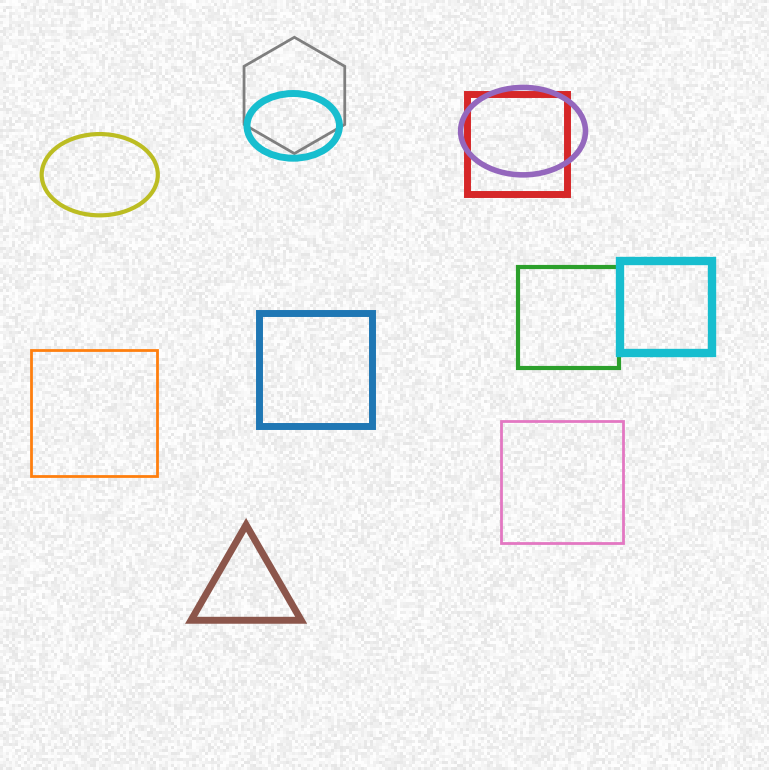[{"shape": "square", "thickness": 2.5, "radius": 0.37, "center": [0.41, 0.52]}, {"shape": "square", "thickness": 1, "radius": 0.41, "center": [0.122, 0.463]}, {"shape": "square", "thickness": 1.5, "radius": 0.33, "center": [0.738, 0.588]}, {"shape": "square", "thickness": 2.5, "radius": 0.32, "center": [0.671, 0.813]}, {"shape": "oval", "thickness": 2, "radius": 0.41, "center": [0.679, 0.83]}, {"shape": "triangle", "thickness": 2.5, "radius": 0.41, "center": [0.32, 0.236]}, {"shape": "square", "thickness": 1, "radius": 0.4, "center": [0.73, 0.374]}, {"shape": "hexagon", "thickness": 1, "radius": 0.38, "center": [0.382, 0.876]}, {"shape": "oval", "thickness": 1.5, "radius": 0.38, "center": [0.13, 0.773]}, {"shape": "square", "thickness": 3, "radius": 0.3, "center": [0.865, 0.602]}, {"shape": "oval", "thickness": 2.5, "radius": 0.3, "center": [0.381, 0.837]}]